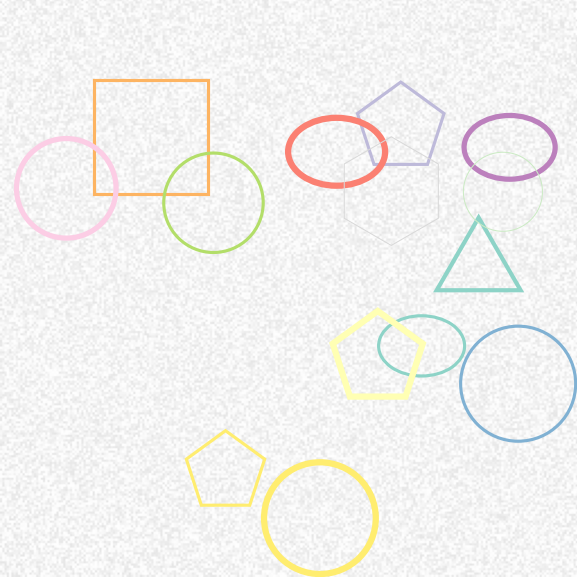[{"shape": "triangle", "thickness": 2, "radius": 0.42, "center": [0.829, 0.538]}, {"shape": "oval", "thickness": 1.5, "radius": 0.37, "center": [0.73, 0.4]}, {"shape": "pentagon", "thickness": 3, "radius": 0.41, "center": [0.654, 0.379]}, {"shape": "pentagon", "thickness": 1.5, "radius": 0.39, "center": [0.694, 0.778]}, {"shape": "oval", "thickness": 3, "radius": 0.42, "center": [0.583, 0.736]}, {"shape": "circle", "thickness": 1.5, "radius": 0.5, "center": [0.897, 0.335]}, {"shape": "square", "thickness": 1.5, "radius": 0.49, "center": [0.261, 0.761]}, {"shape": "circle", "thickness": 1.5, "radius": 0.43, "center": [0.37, 0.648]}, {"shape": "circle", "thickness": 2.5, "radius": 0.43, "center": [0.115, 0.673]}, {"shape": "hexagon", "thickness": 0.5, "radius": 0.47, "center": [0.678, 0.668]}, {"shape": "oval", "thickness": 2.5, "radius": 0.39, "center": [0.882, 0.744]}, {"shape": "circle", "thickness": 0.5, "radius": 0.34, "center": [0.871, 0.667]}, {"shape": "pentagon", "thickness": 1.5, "radius": 0.36, "center": [0.391, 0.182]}, {"shape": "circle", "thickness": 3, "radius": 0.48, "center": [0.554, 0.102]}]